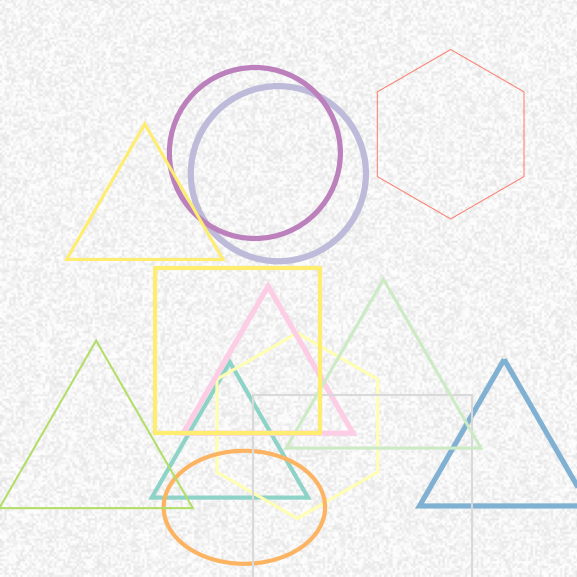[{"shape": "triangle", "thickness": 2, "radius": 0.78, "center": [0.398, 0.216]}, {"shape": "hexagon", "thickness": 1.5, "radius": 0.8, "center": [0.515, 0.262]}, {"shape": "circle", "thickness": 3, "radius": 0.76, "center": [0.482, 0.698]}, {"shape": "hexagon", "thickness": 0.5, "radius": 0.73, "center": [0.78, 0.767]}, {"shape": "triangle", "thickness": 2.5, "radius": 0.85, "center": [0.873, 0.208]}, {"shape": "oval", "thickness": 2, "radius": 0.7, "center": [0.423, 0.121]}, {"shape": "triangle", "thickness": 1, "radius": 0.97, "center": [0.166, 0.216]}, {"shape": "triangle", "thickness": 2.5, "radius": 0.85, "center": [0.464, 0.334]}, {"shape": "square", "thickness": 1, "radius": 0.95, "center": [0.628, 0.125]}, {"shape": "circle", "thickness": 2.5, "radius": 0.74, "center": [0.441, 0.734]}, {"shape": "triangle", "thickness": 1.5, "radius": 0.97, "center": [0.664, 0.321]}, {"shape": "square", "thickness": 2, "radius": 0.71, "center": [0.411, 0.392]}, {"shape": "triangle", "thickness": 1.5, "radius": 0.78, "center": [0.251, 0.628]}]